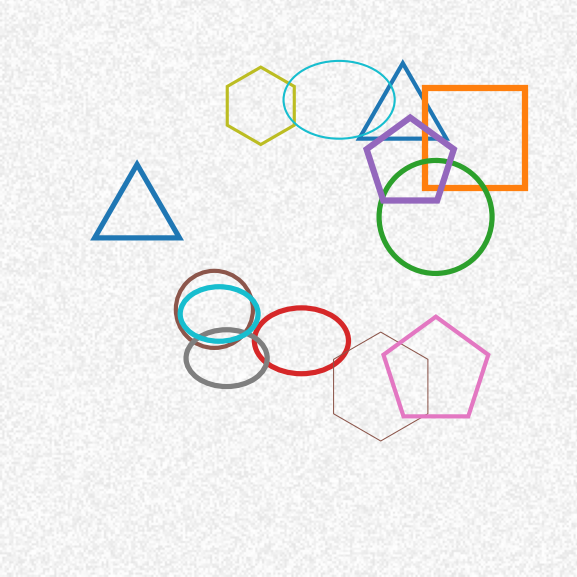[{"shape": "triangle", "thickness": 2, "radius": 0.44, "center": [0.697, 0.803]}, {"shape": "triangle", "thickness": 2.5, "radius": 0.42, "center": [0.237, 0.63]}, {"shape": "square", "thickness": 3, "radius": 0.43, "center": [0.822, 0.761]}, {"shape": "circle", "thickness": 2.5, "radius": 0.49, "center": [0.754, 0.623]}, {"shape": "oval", "thickness": 2.5, "radius": 0.41, "center": [0.522, 0.409]}, {"shape": "pentagon", "thickness": 3, "radius": 0.4, "center": [0.71, 0.716]}, {"shape": "hexagon", "thickness": 0.5, "radius": 0.47, "center": [0.659, 0.33]}, {"shape": "circle", "thickness": 2, "radius": 0.33, "center": [0.371, 0.463]}, {"shape": "pentagon", "thickness": 2, "radius": 0.48, "center": [0.755, 0.355]}, {"shape": "oval", "thickness": 2.5, "radius": 0.35, "center": [0.392, 0.379]}, {"shape": "hexagon", "thickness": 1.5, "radius": 0.34, "center": [0.452, 0.816]}, {"shape": "oval", "thickness": 1, "radius": 0.48, "center": [0.587, 0.826]}, {"shape": "oval", "thickness": 2.5, "radius": 0.34, "center": [0.379, 0.455]}]